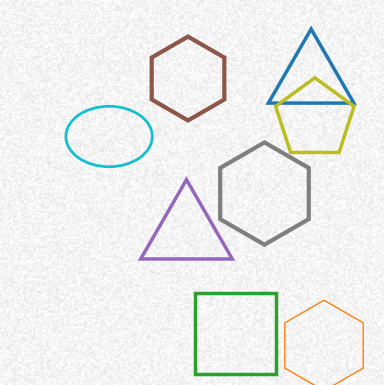[{"shape": "triangle", "thickness": 2.5, "radius": 0.64, "center": [0.808, 0.796]}, {"shape": "hexagon", "thickness": 1, "radius": 0.59, "center": [0.842, 0.103]}, {"shape": "square", "thickness": 2.5, "radius": 0.53, "center": [0.612, 0.135]}, {"shape": "triangle", "thickness": 2.5, "radius": 0.69, "center": [0.484, 0.396]}, {"shape": "hexagon", "thickness": 3, "radius": 0.54, "center": [0.488, 0.796]}, {"shape": "hexagon", "thickness": 3, "radius": 0.66, "center": [0.687, 0.497]}, {"shape": "pentagon", "thickness": 2.5, "radius": 0.54, "center": [0.818, 0.691]}, {"shape": "oval", "thickness": 2, "radius": 0.56, "center": [0.283, 0.645]}]